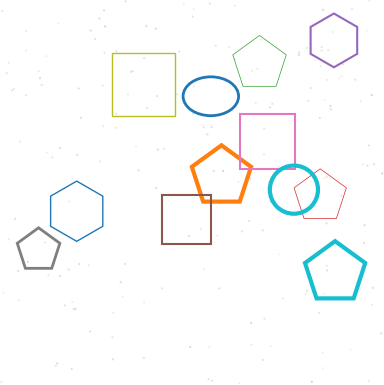[{"shape": "oval", "thickness": 2, "radius": 0.36, "center": [0.548, 0.75]}, {"shape": "hexagon", "thickness": 1, "radius": 0.39, "center": [0.199, 0.451]}, {"shape": "pentagon", "thickness": 3, "radius": 0.4, "center": [0.575, 0.542]}, {"shape": "pentagon", "thickness": 0.5, "radius": 0.37, "center": [0.674, 0.835]}, {"shape": "pentagon", "thickness": 0.5, "radius": 0.36, "center": [0.832, 0.49]}, {"shape": "hexagon", "thickness": 1.5, "radius": 0.35, "center": [0.867, 0.895]}, {"shape": "square", "thickness": 1.5, "radius": 0.32, "center": [0.484, 0.43]}, {"shape": "square", "thickness": 1.5, "radius": 0.36, "center": [0.695, 0.633]}, {"shape": "pentagon", "thickness": 2, "radius": 0.29, "center": [0.1, 0.35]}, {"shape": "square", "thickness": 1, "radius": 0.41, "center": [0.372, 0.78]}, {"shape": "pentagon", "thickness": 3, "radius": 0.41, "center": [0.87, 0.291]}, {"shape": "circle", "thickness": 3, "radius": 0.31, "center": [0.763, 0.507]}]